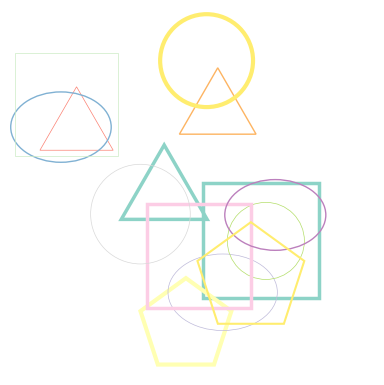[{"shape": "triangle", "thickness": 2.5, "radius": 0.64, "center": [0.426, 0.495]}, {"shape": "square", "thickness": 2.5, "radius": 0.75, "center": [0.678, 0.375]}, {"shape": "pentagon", "thickness": 3, "radius": 0.62, "center": [0.483, 0.154]}, {"shape": "oval", "thickness": 0.5, "radius": 0.71, "center": [0.578, 0.241]}, {"shape": "triangle", "thickness": 0.5, "radius": 0.55, "center": [0.199, 0.665]}, {"shape": "oval", "thickness": 1, "radius": 0.65, "center": [0.158, 0.67]}, {"shape": "triangle", "thickness": 1, "radius": 0.57, "center": [0.566, 0.709]}, {"shape": "circle", "thickness": 0.5, "radius": 0.5, "center": [0.691, 0.374]}, {"shape": "square", "thickness": 2.5, "radius": 0.68, "center": [0.517, 0.335]}, {"shape": "circle", "thickness": 0.5, "radius": 0.65, "center": [0.365, 0.444]}, {"shape": "oval", "thickness": 1, "radius": 0.66, "center": [0.715, 0.442]}, {"shape": "square", "thickness": 0.5, "radius": 0.67, "center": [0.173, 0.729]}, {"shape": "circle", "thickness": 3, "radius": 0.6, "center": [0.537, 0.842]}, {"shape": "pentagon", "thickness": 1.5, "radius": 0.73, "center": [0.652, 0.277]}]